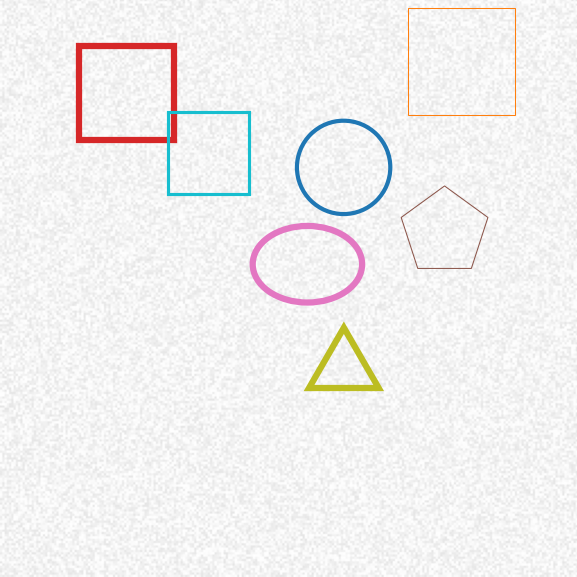[{"shape": "circle", "thickness": 2, "radius": 0.4, "center": [0.595, 0.709]}, {"shape": "square", "thickness": 0.5, "radius": 0.46, "center": [0.799, 0.893]}, {"shape": "square", "thickness": 3, "radius": 0.41, "center": [0.219, 0.838]}, {"shape": "pentagon", "thickness": 0.5, "radius": 0.39, "center": [0.77, 0.598]}, {"shape": "oval", "thickness": 3, "radius": 0.47, "center": [0.532, 0.542]}, {"shape": "triangle", "thickness": 3, "radius": 0.35, "center": [0.595, 0.362]}, {"shape": "square", "thickness": 1.5, "radius": 0.35, "center": [0.361, 0.734]}]